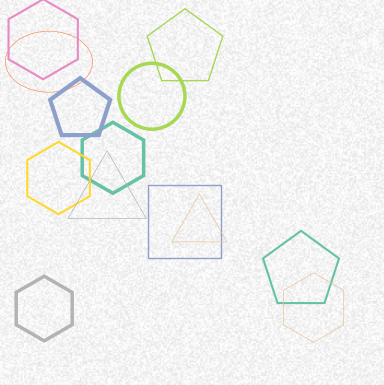[{"shape": "pentagon", "thickness": 1.5, "radius": 0.52, "center": [0.782, 0.297]}, {"shape": "hexagon", "thickness": 2.5, "radius": 0.46, "center": [0.293, 0.59]}, {"shape": "oval", "thickness": 0.5, "radius": 0.57, "center": [0.127, 0.84]}, {"shape": "square", "thickness": 1, "radius": 0.47, "center": [0.48, 0.424]}, {"shape": "pentagon", "thickness": 3, "radius": 0.41, "center": [0.208, 0.715]}, {"shape": "hexagon", "thickness": 1.5, "radius": 0.52, "center": [0.112, 0.898]}, {"shape": "pentagon", "thickness": 1, "radius": 0.52, "center": [0.481, 0.874]}, {"shape": "circle", "thickness": 2.5, "radius": 0.43, "center": [0.395, 0.75]}, {"shape": "hexagon", "thickness": 1.5, "radius": 0.47, "center": [0.152, 0.537]}, {"shape": "hexagon", "thickness": 0.5, "radius": 0.45, "center": [0.815, 0.201]}, {"shape": "triangle", "thickness": 0.5, "radius": 0.41, "center": [0.518, 0.413]}, {"shape": "triangle", "thickness": 0.5, "radius": 0.59, "center": [0.278, 0.491]}, {"shape": "hexagon", "thickness": 2.5, "radius": 0.42, "center": [0.115, 0.199]}]